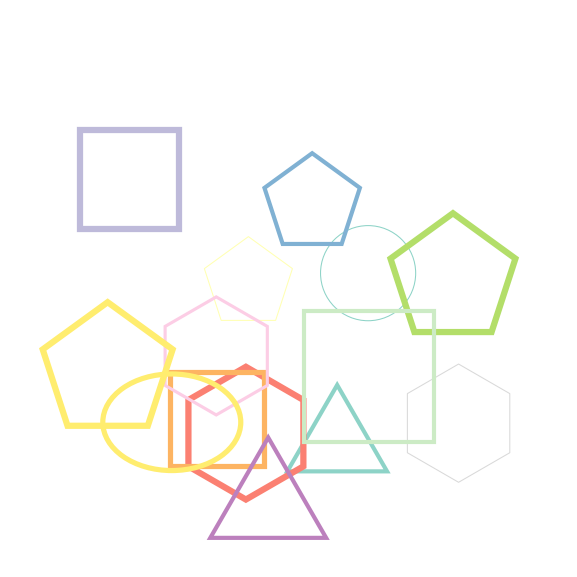[{"shape": "circle", "thickness": 0.5, "radius": 0.41, "center": [0.637, 0.526]}, {"shape": "triangle", "thickness": 2, "radius": 0.5, "center": [0.584, 0.233]}, {"shape": "pentagon", "thickness": 0.5, "radius": 0.4, "center": [0.43, 0.509]}, {"shape": "square", "thickness": 3, "radius": 0.43, "center": [0.224, 0.688]}, {"shape": "hexagon", "thickness": 3, "radius": 0.57, "center": [0.426, 0.249]}, {"shape": "pentagon", "thickness": 2, "radius": 0.43, "center": [0.541, 0.647]}, {"shape": "square", "thickness": 2.5, "radius": 0.41, "center": [0.376, 0.273]}, {"shape": "pentagon", "thickness": 3, "radius": 0.57, "center": [0.784, 0.516]}, {"shape": "hexagon", "thickness": 1.5, "radius": 0.51, "center": [0.374, 0.383]}, {"shape": "hexagon", "thickness": 0.5, "radius": 0.51, "center": [0.794, 0.266]}, {"shape": "triangle", "thickness": 2, "radius": 0.58, "center": [0.464, 0.126]}, {"shape": "square", "thickness": 2, "radius": 0.57, "center": [0.639, 0.347]}, {"shape": "pentagon", "thickness": 3, "radius": 0.59, "center": [0.186, 0.358]}, {"shape": "oval", "thickness": 2.5, "radius": 0.6, "center": [0.297, 0.268]}]